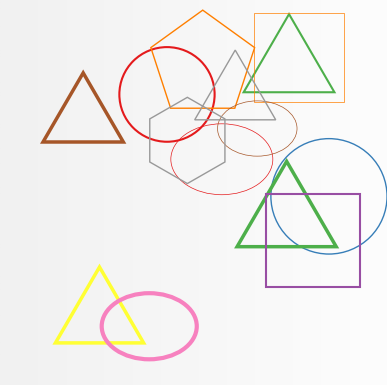[{"shape": "circle", "thickness": 1.5, "radius": 0.61, "center": [0.431, 0.755]}, {"shape": "oval", "thickness": 0.5, "radius": 0.66, "center": [0.572, 0.586]}, {"shape": "circle", "thickness": 1, "radius": 0.75, "center": [0.849, 0.49]}, {"shape": "triangle", "thickness": 2.5, "radius": 0.74, "center": [0.74, 0.433]}, {"shape": "triangle", "thickness": 1.5, "radius": 0.68, "center": [0.746, 0.828]}, {"shape": "square", "thickness": 1.5, "radius": 0.6, "center": [0.808, 0.376]}, {"shape": "square", "thickness": 0.5, "radius": 0.58, "center": [0.772, 0.851]}, {"shape": "pentagon", "thickness": 1, "radius": 0.7, "center": [0.523, 0.833]}, {"shape": "triangle", "thickness": 2.5, "radius": 0.66, "center": [0.257, 0.175]}, {"shape": "oval", "thickness": 0.5, "radius": 0.51, "center": [0.664, 0.666]}, {"shape": "triangle", "thickness": 2.5, "radius": 0.6, "center": [0.215, 0.691]}, {"shape": "oval", "thickness": 3, "radius": 0.61, "center": [0.385, 0.153]}, {"shape": "hexagon", "thickness": 1, "radius": 0.56, "center": [0.483, 0.635]}, {"shape": "triangle", "thickness": 1, "radius": 0.6, "center": [0.607, 0.749]}]